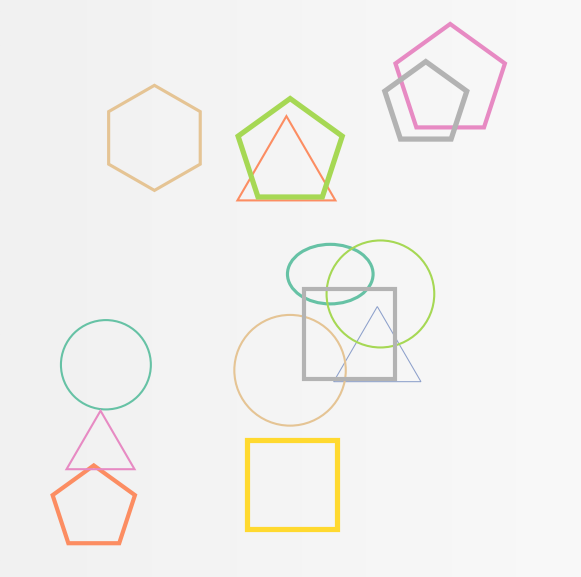[{"shape": "oval", "thickness": 1.5, "radius": 0.37, "center": [0.568, 0.524]}, {"shape": "circle", "thickness": 1, "radius": 0.39, "center": [0.182, 0.368]}, {"shape": "pentagon", "thickness": 2, "radius": 0.37, "center": [0.161, 0.119]}, {"shape": "triangle", "thickness": 1, "radius": 0.49, "center": [0.493, 0.701]}, {"shape": "triangle", "thickness": 0.5, "radius": 0.43, "center": [0.649, 0.382]}, {"shape": "triangle", "thickness": 1, "radius": 0.34, "center": [0.173, 0.22]}, {"shape": "pentagon", "thickness": 2, "radius": 0.5, "center": [0.775, 0.859]}, {"shape": "pentagon", "thickness": 2.5, "radius": 0.47, "center": [0.499, 0.734]}, {"shape": "circle", "thickness": 1, "radius": 0.46, "center": [0.654, 0.49]}, {"shape": "square", "thickness": 2.5, "radius": 0.39, "center": [0.503, 0.16]}, {"shape": "circle", "thickness": 1, "radius": 0.48, "center": [0.499, 0.358]}, {"shape": "hexagon", "thickness": 1.5, "radius": 0.45, "center": [0.266, 0.76]}, {"shape": "square", "thickness": 2, "radius": 0.39, "center": [0.601, 0.42]}, {"shape": "pentagon", "thickness": 2.5, "radius": 0.37, "center": [0.733, 0.818]}]